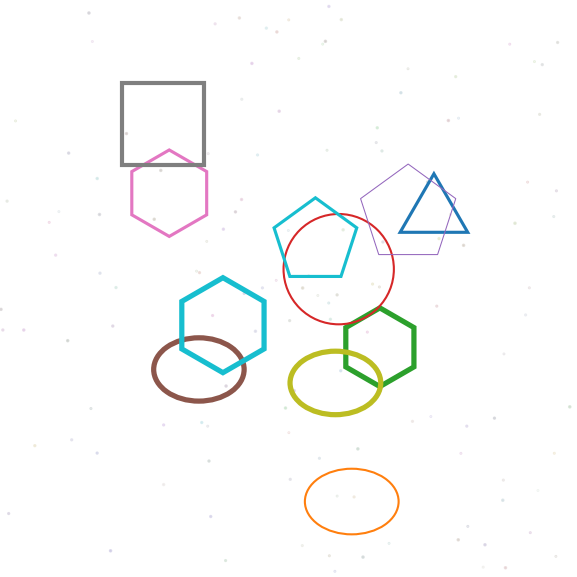[{"shape": "triangle", "thickness": 1.5, "radius": 0.34, "center": [0.751, 0.631]}, {"shape": "oval", "thickness": 1, "radius": 0.41, "center": [0.609, 0.131]}, {"shape": "hexagon", "thickness": 2.5, "radius": 0.34, "center": [0.658, 0.398]}, {"shape": "circle", "thickness": 1, "radius": 0.48, "center": [0.586, 0.533]}, {"shape": "pentagon", "thickness": 0.5, "radius": 0.43, "center": [0.707, 0.628]}, {"shape": "oval", "thickness": 2.5, "radius": 0.39, "center": [0.344, 0.359]}, {"shape": "hexagon", "thickness": 1.5, "radius": 0.37, "center": [0.293, 0.665]}, {"shape": "square", "thickness": 2, "radius": 0.35, "center": [0.282, 0.785]}, {"shape": "oval", "thickness": 2.5, "radius": 0.39, "center": [0.581, 0.336]}, {"shape": "hexagon", "thickness": 2.5, "radius": 0.41, "center": [0.386, 0.436]}, {"shape": "pentagon", "thickness": 1.5, "radius": 0.38, "center": [0.546, 0.581]}]